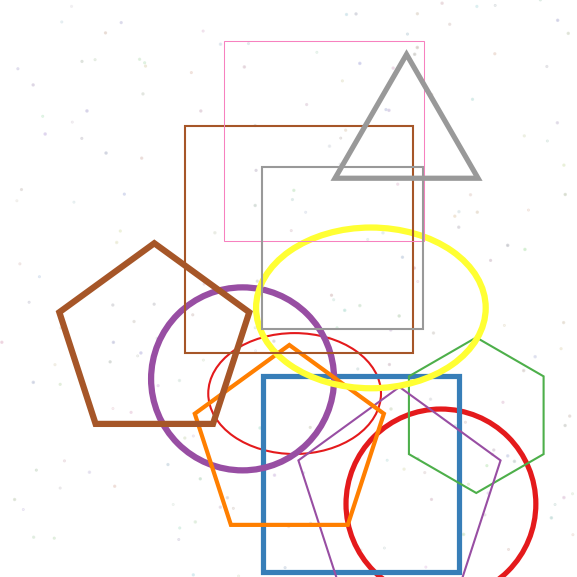[{"shape": "circle", "thickness": 2.5, "radius": 0.82, "center": [0.764, 0.126]}, {"shape": "oval", "thickness": 1, "radius": 0.75, "center": [0.51, 0.318]}, {"shape": "square", "thickness": 2.5, "radius": 0.85, "center": [0.625, 0.179]}, {"shape": "hexagon", "thickness": 1, "radius": 0.67, "center": [0.825, 0.28]}, {"shape": "pentagon", "thickness": 1, "radius": 0.92, "center": [0.692, 0.145]}, {"shape": "circle", "thickness": 3, "radius": 0.79, "center": [0.42, 0.343]}, {"shape": "pentagon", "thickness": 2, "radius": 0.86, "center": [0.501, 0.23]}, {"shape": "oval", "thickness": 3, "radius": 0.99, "center": [0.642, 0.466]}, {"shape": "pentagon", "thickness": 3, "radius": 0.86, "center": [0.267, 0.405]}, {"shape": "square", "thickness": 1, "radius": 0.99, "center": [0.518, 0.584]}, {"shape": "square", "thickness": 0.5, "radius": 0.87, "center": [0.561, 0.755]}, {"shape": "square", "thickness": 1, "radius": 0.7, "center": [0.593, 0.57]}, {"shape": "triangle", "thickness": 2.5, "radius": 0.72, "center": [0.704, 0.762]}]